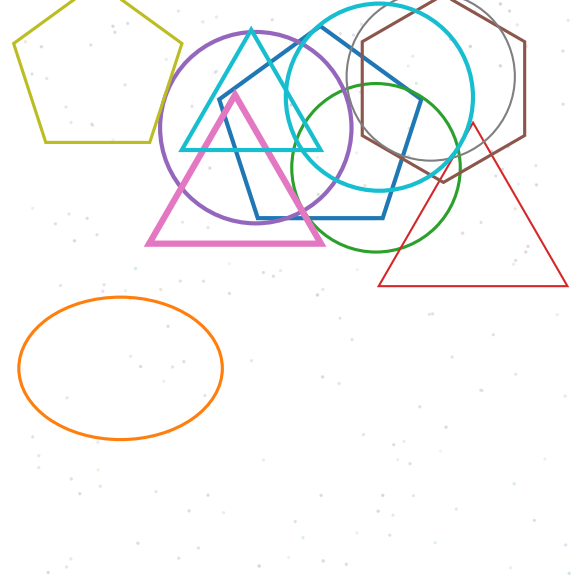[{"shape": "pentagon", "thickness": 2, "radius": 0.92, "center": [0.555, 0.77]}, {"shape": "oval", "thickness": 1.5, "radius": 0.88, "center": [0.209, 0.361]}, {"shape": "circle", "thickness": 1.5, "radius": 0.73, "center": [0.651, 0.709]}, {"shape": "triangle", "thickness": 1, "radius": 0.94, "center": [0.819, 0.598]}, {"shape": "circle", "thickness": 2, "radius": 0.83, "center": [0.443, 0.778]}, {"shape": "hexagon", "thickness": 1.5, "radius": 0.81, "center": [0.768, 0.846]}, {"shape": "triangle", "thickness": 3, "radius": 0.86, "center": [0.407, 0.663]}, {"shape": "circle", "thickness": 1, "radius": 0.73, "center": [0.746, 0.867]}, {"shape": "pentagon", "thickness": 1.5, "radius": 0.77, "center": [0.169, 0.876]}, {"shape": "triangle", "thickness": 2, "radius": 0.69, "center": [0.435, 0.809]}, {"shape": "circle", "thickness": 2, "radius": 0.81, "center": [0.657, 0.831]}]